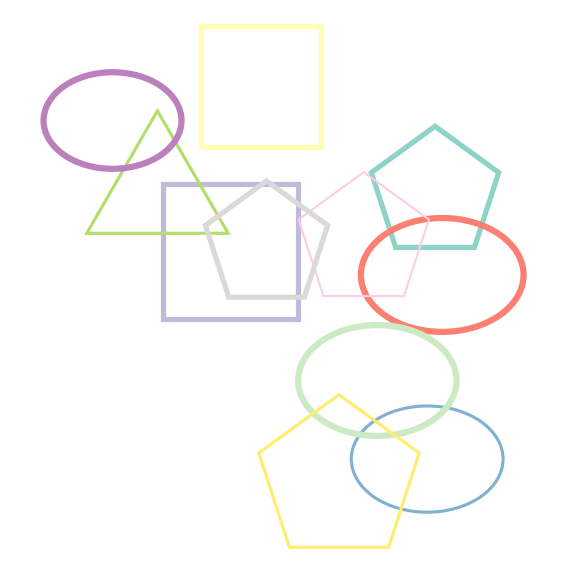[{"shape": "pentagon", "thickness": 2.5, "radius": 0.58, "center": [0.753, 0.665]}, {"shape": "square", "thickness": 2.5, "radius": 0.52, "center": [0.453, 0.849]}, {"shape": "square", "thickness": 2.5, "radius": 0.58, "center": [0.399, 0.563]}, {"shape": "oval", "thickness": 3, "radius": 0.7, "center": [0.766, 0.523]}, {"shape": "oval", "thickness": 1.5, "radius": 0.66, "center": [0.74, 0.204]}, {"shape": "triangle", "thickness": 1.5, "radius": 0.71, "center": [0.273, 0.666]}, {"shape": "pentagon", "thickness": 1, "radius": 0.59, "center": [0.63, 0.582]}, {"shape": "pentagon", "thickness": 2.5, "radius": 0.56, "center": [0.462, 0.575]}, {"shape": "oval", "thickness": 3, "radius": 0.6, "center": [0.195, 0.79]}, {"shape": "oval", "thickness": 3, "radius": 0.69, "center": [0.653, 0.34]}, {"shape": "pentagon", "thickness": 1.5, "radius": 0.73, "center": [0.587, 0.17]}]